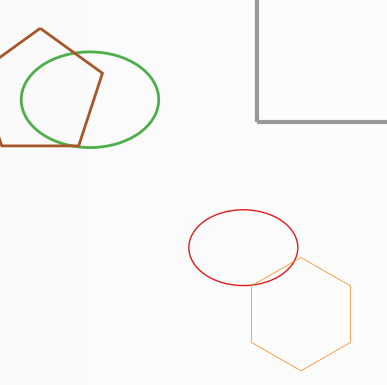[{"shape": "oval", "thickness": 1, "radius": 0.7, "center": [0.628, 0.357]}, {"shape": "oval", "thickness": 2, "radius": 0.89, "center": [0.232, 0.741]}, {"shape": "hexagon", "thickness": 0.5, "radius": 0.74, "center": [0.777, 0.184]}, {"shape": "pentagon", "thickness": 2, "radius": 0.84, "center": [0.104, 0.758]}, {"shape": "square", "thickness": 3, "radius": 0.87, "center": [0.838, 0.857]}]